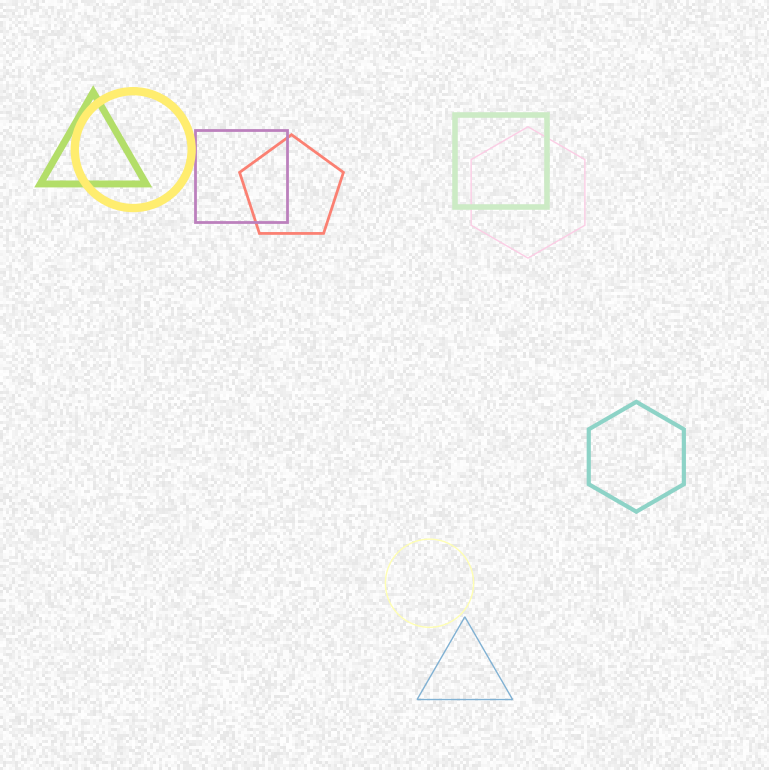[{"shape": "hexagon", "thickness": 1.5, "radius": 0.36, "center": [0.826, 0.407]}, {"shape": "circle", "thickness": 0.5, "radius": 0.29, "center": [0.558, 0.243]}, {"shape": "pentagon", "thickness": 1, "radius": 0.35, "center": [0.379, 0.754]}, {"shape": "triangle", "thickness": 0.5, "radius": 0.36, "center": [0.604, 0.127]}, {"shape": "triangle", "thickness": 2.5, "radius": 0.4, "center": [0.121, 0.801]}, {"shape": "hexagon", "thickness": 0.5, "radius": 0.43, "center": [0.686, 0.75]}, {"shape": "square", "thickness": 1, "radius": 0.3, "center": [0.313, 0.771]}, {"shape": "square", "thickness": 2, "radius": 0.3, "center": [0.651, 0.791]}, {"shape": "circle", "thickness": 3, "radius": 0.38, "center": [0.173, 0.806]}]